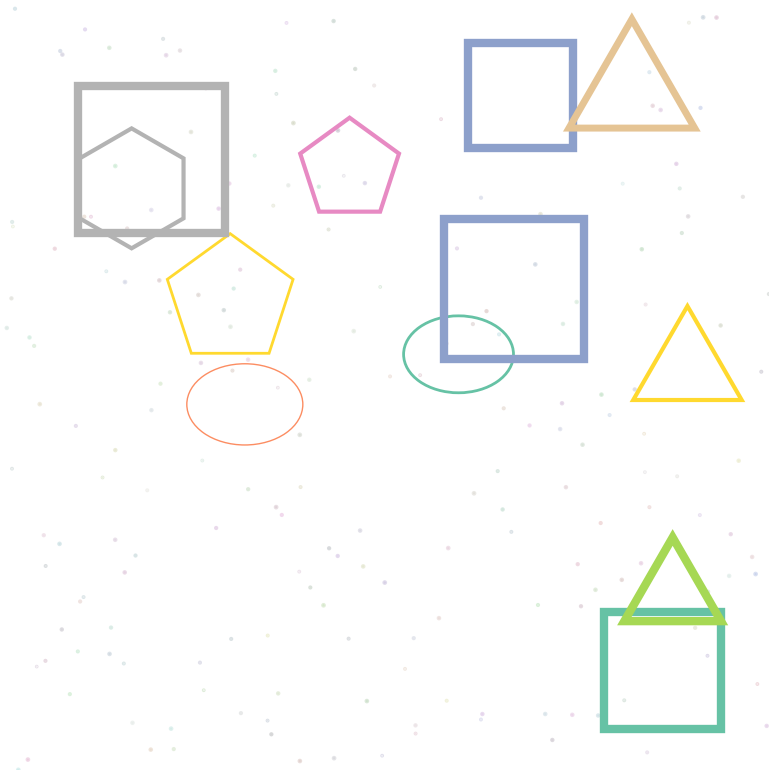[{"shape": "oval", "thickness": 1, "radius": 0.36, "center": [0.596, 0.54]}, {"shape": "square", "thickness": 3, "radius": 0.38, "center": [0.861, 0.129]}, {"shape": "oval", "thickness": 0.5, "radius": 0.38, "center": [0.318, 0.475]}, {"shape": "square", "thickness": 3, "radius": 0.46, "center": [0.668, 0.625]}, {"shape": "square", "thickness": 3, "radius": 0.34, "center": [0.676, 0.876]}, {"shape": "pentagon", "thickness": 1.5, "radius": 0.34, "center": [0.454, 0.78]}, {"shape": "triangle", "thickness": 3, "radius": 0.36, "center": [0.874, 0.23]}, {"shape": "pentagon", "thickness": 1, "radius": 0.43, "center": [0.299, 0.611]}, {"shape": "triangle", "thickness": 1.5, "radius": 0.41, "center": [0.893, 0.521]}, {"shape": "triangle", "thickness": 2.5, "radius": 0.47, "center": [0.821, 0.881]}, {"shape": "square", "thickness": 3, "radius": 0.48, "center": [0.197, 0.793]}, {"shape": "hexagon", "thickness": 1.5, "radius": 0.39, "center": [0.171, 0.755]}]